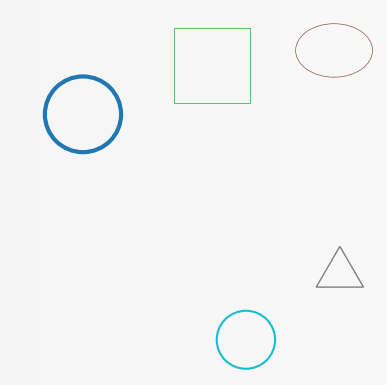[{"shape": "circle", "thickness": 3, "radius": 0.49, "center": [0.214, 0.703]}, {"shape": "square", "thickness": 0.5, "radius": 0.49, "center": [0.547, 0.831]}, {"shape": "oval", "thickness": 0.5, "radius": 0.5, "center": [0.862, 0.869]}, {"shape": "triangle", "thickness": 1, "radius": 0.35, "center": [0.877, 0.289]}, {"shape": "circle", "thickness": 1.5, "radius": 0.38, "center": [0.635, 0.118]}]